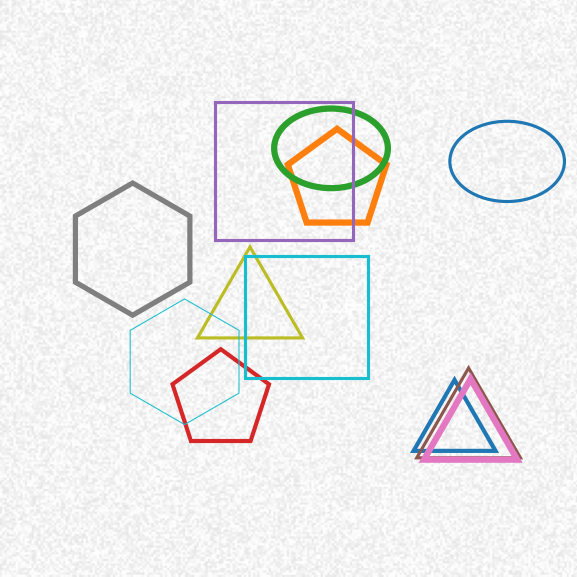[{"shape": "oval", "thickness": 1.5, "radius": 0.5, "center": [0.878, 0.72]}, {"shape": "triangle", "thickness": 2, "radius": 0.41, "center": [0.787, 0.259]}, {"shape": "pentagon", "thickness": 3, "radius": 0.45, "center": [0.584, 0.686]}, {"shape": "oval", "thickness": 3, "radius": 0.49, "center": [0.573, 0.742]}, {"shape": "pentagon", "thickness": 2, "radius": 0.44, "center": [0.382, 0.307]}, {"shape": "square", "thickness": 1.5, "radius": 0.59, "center": [0.492, 0.703]}, {"shape": "triangle", "thickness": 1.5, "radius": 0.52, "center": [0.811, 0.258]}, {"shape": "triangle", "thickness": 3, "radius": 0.47, "center": [0.815, 0.25]}, {"shape": "hexagon", "thickness": 2.5, "radius": 0.57, "center": [0.23, 0.568]}, {"shape": "triangle", "thickness": 1.5, "radius": 0.53, "center": [0.433, 0.467]}, {"shape": "hexagon", "thickness": 0.5, "radius": 0.54, "center": [0.32, 0.373]}, {"shape": "square", "thickness": 1.5, "radius": 0.53, "center": [0.531, 0.45]}]